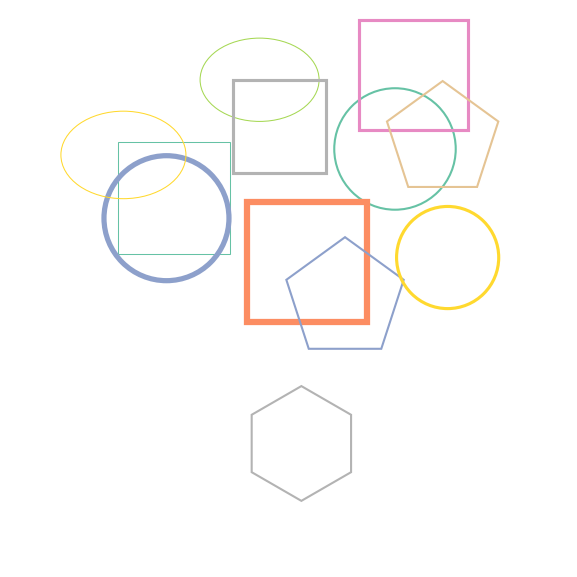[{"shape": "circle", "thickness": 1, "radius": 0.53, "center": [0.684, 0.741]}, {"shape": "square", "thickness": 0.5, "radius": 0.49, "center": [0.302, 0.656]}, {"shape": "square", "thickness": 3, "radius": 0.52, "center": [0.532, 0.545]}, {"shape": "circle", "thickness": 2.5, "radius": 0.54, "center": [0.288, 0.621]}, {"shape": "pentagon", "thickness": 1, "radius": 0.53, "center": [0.597, 0.482]}, {"shape": "square", "thickness": 1.5, "radius": 0.47, "center": [0.716, 0.869]}, {"shape": "oval", "thickness": 0.5, "radius": 0.52, "center": [0.45, 0.861]}, {"shape": "circle", "thickness": 1.5, "radius": 0.44, "center": [0.775, 0.553]}, {"shape": "oval", "thickness": 0.5, "radius": 0.54, "center": [0.214, 0.731]}, {"shape": "pentagon", "thickness": 1, "radius": 0.51, "center": [0.766, 0.757]}, {"shape": "square", "thickness": 1.5, "radius": 0.4, "center": [0.483, 0.78]}, {"shape": "hexagon", "thickness": 1, "radius": 0.5, "center": [0.522, 0.231]}]